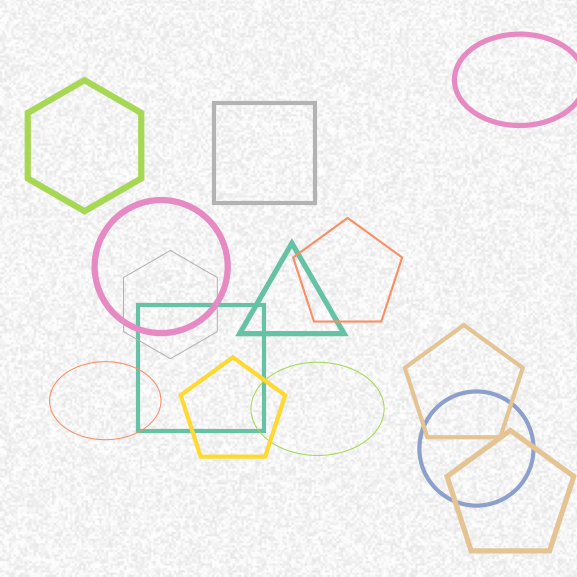[{"shape": "triangle", "thickness": 2.5, "radius": 0.52, "center": [0.505, 0.474]}, {"shape": "square", "thickness": 2, "radius": 0.54, "center": [0.348, 0.362]}, {"shape": "oval", "thickness": 0.5, "radius": 0.48, "center": [0.182, 0.305]}, {"shape": "pentagon", "thickness": 1, "radius": 0.5, "center": [0.602, 0.523]}, {"shape": "circle", "thickness": 2, "radius": 0.49, "center": [0.825, 0.222]}, {"shape": "oval", "thickness": 2.5, "radius": 0.57, "center": [0.9, 0.861]}, {"shape": "circle", "thickness": 3, "radius": 0.58, "center": [0.279, 0.538]}, {"shape": "oval", "thickness": 0.5, "radius": 0.58, "center": [0.55, 0.291]}, {"shape": "hexagon", "thickness": 3, "radius": 0.57, "center": [0.146, 0.747]}, {"shape": "pentagon", "thickness": 2, "radius": 0.48, "center": [0.403, 0.285]}, {"shape": "pentagon", "thickness": 2.5, "radius": 0.58, "center": [0.884, 0.139]}, {"shape": "pentagon", "thickness": 2, "radius": 0.54, "center": [0.803, 0.329]}, {"shape": "square", "thickness": 2, "radius": 0.44, "center": [0.458, 0.734]}, {"shape": "hexagon", "thickness": 0.5, "radius": 0.47, "center": [0.295, 0.472]}]